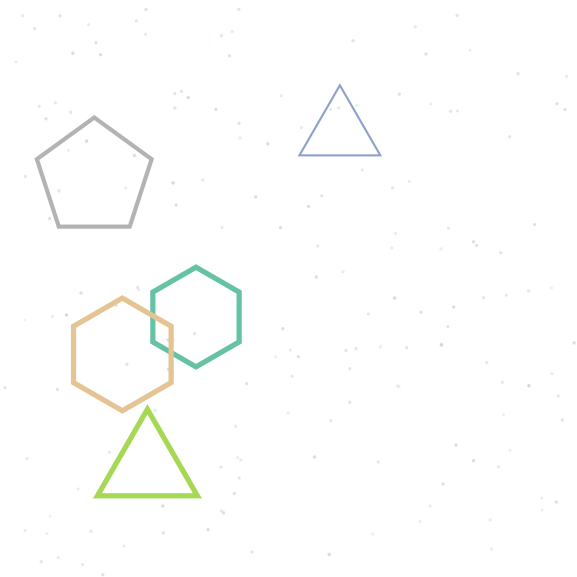[{"shape": "hexagon", "thickness": 2.5, "radius": 0.43, "center": [0.339, 0.45]}, {"shape": "triangle", "thickness": 1, "radius": 0.4, "center": [0.589, 0.771]}, {"shape": "triangle", "thickness": 2.5, "radius": 0.5, "center": [0.255, 0.191]}, {"shape": "hexagon", "thickness": 2.5, "radius": 0.49, "center": [0.212, 0.385]}, {"shape": "pentagon", "thickness": 2, "radius": 0.52, "center": [0.163, 0.691]}]